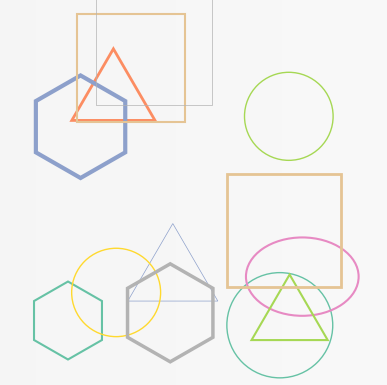[{"shape": "hexagon", "thickness": 1.5, "radius": 0.51, "center": [0.175, 0.167]}, {"shape": "circle", "thickness": 1, "radius": 0.68, "center": [0.722, 0.155]}, {"shape": "triangle", "thickness": 2, "radius": 0.62, "center": [0.293, 0.749]}, {"shape": "triangle", "thickness": 0.5, "radius": 0.67, "center": [0.446, 0.285]}, {"shape": "hexagon", "thickness": 3, "radius": 0.67, "center": [0.208, 0.671]}, {"shape": "oval", "thickness": 1.5, "radius": 0.73, "center": [0.78, 0.281]}, {"shape": "triangle", "thickness": 1.5, "radius": 0.57, "center": [0.747, 0.173]}, {"shape": "circle", "thickness": 1, "radius": 0.57, "center": [0.745, 0.698]}, {"shape": "circle", "thickness": 1, "radius": 0.57, "center": [0.3, 0.24]}, {"shape": "square", "thickness": 2, "radius": 0.73, "center": [0.734, 0.402]}, {"shape": "square", "thickness": 1.5, "radius": 0.7, "center": [0.339, 0.823]}, {"shape": "hexagon", "thickness": 2.5, "radius": 0.64, "center": [0.439, 0.187]}, {"shape": "square", "thickness": 0.5, "radius": 0.75, "center": [0.397, 0.878]}]